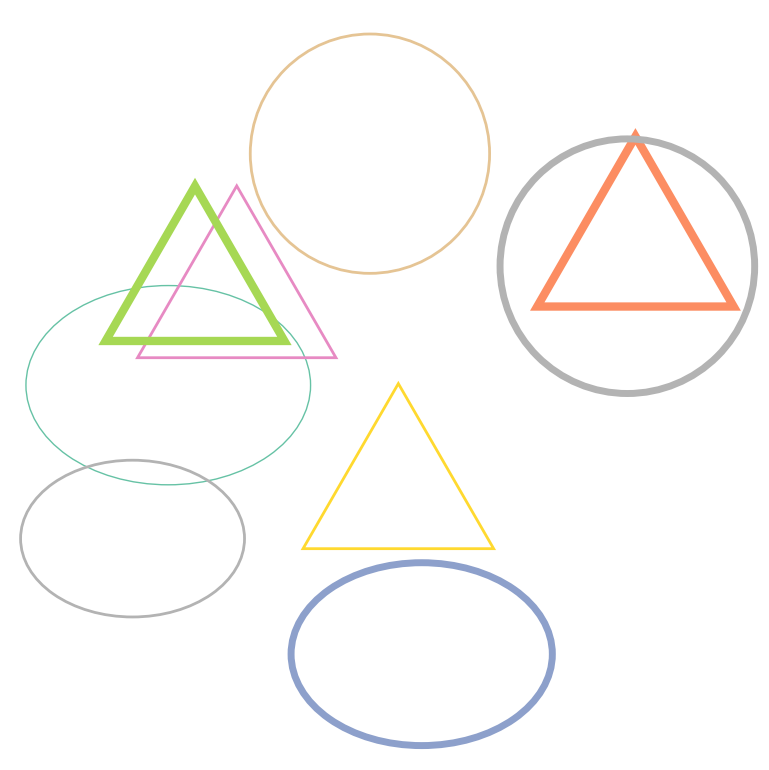[{"shape": "oval", "thickness": 0.5, "radius": 0.92, "center": [0.219, 0.5]}, {"shape": "triangle", "thickness": 3, "radius": 0.74, "center": [0.825, 0.676]}, {"shape": "oval", "thickness": 2.5, "radius": 0.85, "center": [0.548, 0.15]}, {"shape": "triangle", "thickness": 1, "radius": 0.74, "center": [0.307, 0.61]}, {"shape": "triangle", "thickness": 3, "radius": 0.67, "center": [0.253, 0.624]}, {"shape": "triangle", "thickness": 1, "radius": 0.71, "center": [0.517, 0.359]}, {"shape": "circle", "thickness": 1, "radius": 0.78, "center": [0.48, 0.8]}, {"shape": "oval", "thickness": 1, "radius": 0.73, "center": [0.172, 0.301]}, {"shape": "circle", "thickness": 2.5, "radius": 0.83, "center": [0.815, 0.654]}]